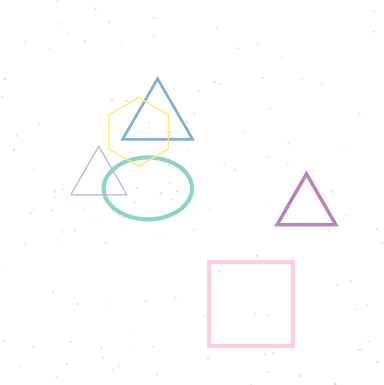[{"shape": "oval", "thickness": 3, "radius": 0.57, "center": [0.384, 0.511]}, {"shape": "triangle", "thickness": 1, "radius": 0.42, "center": [0.257, 0.536]}, {"shape": "triangle", "thickness": 2, "radius": 0.52, "center": [0.409, 0.691]}, {"shape": "square", "thickness": 3, "radius": 0.55, "center": [0.652, 0.211]}, {"shape": "triangle", "thickness": 2.5, "radius": 0.44, "center": [0.796, 0.46]}, {"shape": "hexagon", "thickness": 1, "radius": 0.45, "center": [0.36, 0.657]}]